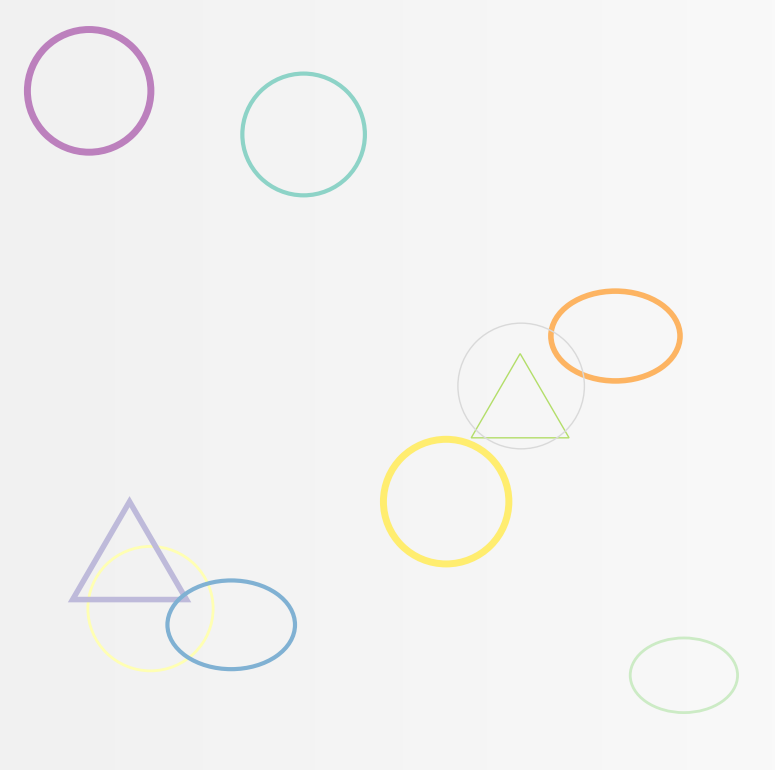[{"shape": "circle", "thickness": 1.5, "radius": 0.4, "center": [0.392, 0.825]}, {"shape": "circle", "thickness": 1, "radius": 0.4, "center": [0.194, 0.21]}, {"shape": "triangle", "thickness": 2, "radius": 0.42, "center": [0.167, 0.264]}, {"shape": "oval", "thickness": 1.5, "radius": 0.41, "center": [0.298, 0.189]}, {"shape": "oval", "thickness": 2, "radius": 0.42, "center": [0.794, 0.564]}, {"shape": "triangle", "thickness": 0.5, "radius": 0.36, "center": [0.671, 0.468]}, {"shape": "circle", "thickness": 0.5, "radius": 0.41, "center": [0.672, 0.499]}, {"shape": "circle", "thickness": 2.5, "radius": 0.4, "center": [0.115, 0.882]}, {"shape": "oval", "thickness": 1, "radius": 0.35, "center": [0.882, 0.123]}, {"shape": "circle", "thickness": 2.5, "radius": 0.4, "center": [0.576, 0.349]}]